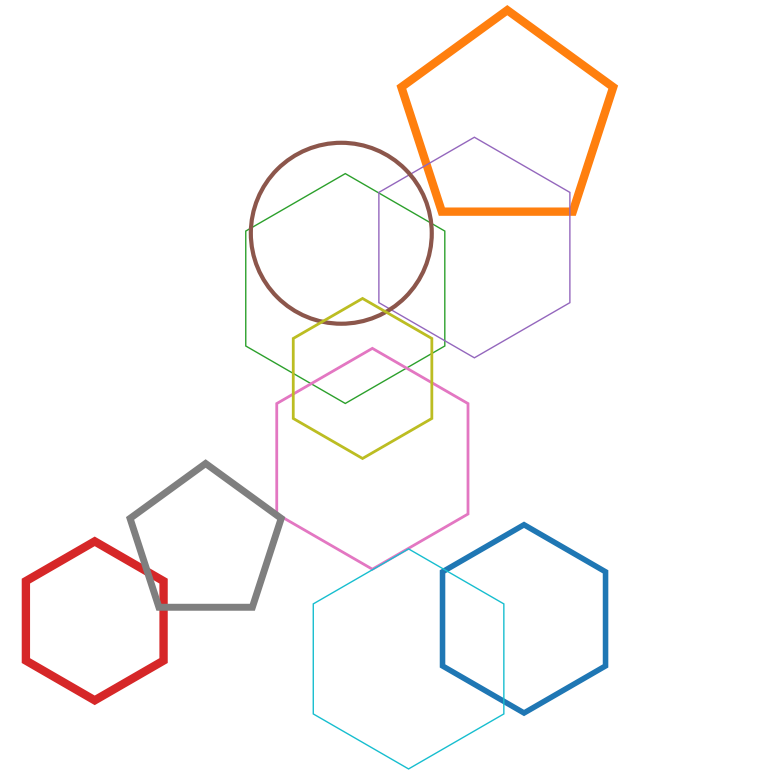[{"shape": "hexagon", "thickness": 2, "radius": 0.61, "center": [0.681, 0.196]}, {"shape": "pentagon", "thickness": 3, "radius": 0.72, "center": [0.659, 0.842]}, {"shape": "hexagon", "thickness": 0.5, "radius": 0.75, "center": [0.448, 0.625]}, {"shape": "hexagon", "thickness": 3, "radius": 0.52, "center": [0.123, 0.194]}, {"shape": "hexagon", "thickness": 0.5, "radius": 0.72, "center": [0.616, 0.679]}, {"shape": "circle", "thickness": 1.5, "radius": 0.59, "center": [0.443, 0.697]}, {"shape": "hexagon", "thickness": 1, "radius": 0.72, "center": [0.484, 0.404]}, {"shape": "pentagon", "thickness": 2.5, "radius": 0.52, "center": [0.267, 0.295]}, {"shape": "hexagon", "thickness": 1, "radius": 0.52, "center": [0.471, 0.508]}, {"shape": "hexagon", "thickness": 0.5, "radius": 0.71, "center": [0.531, 0.144]}]